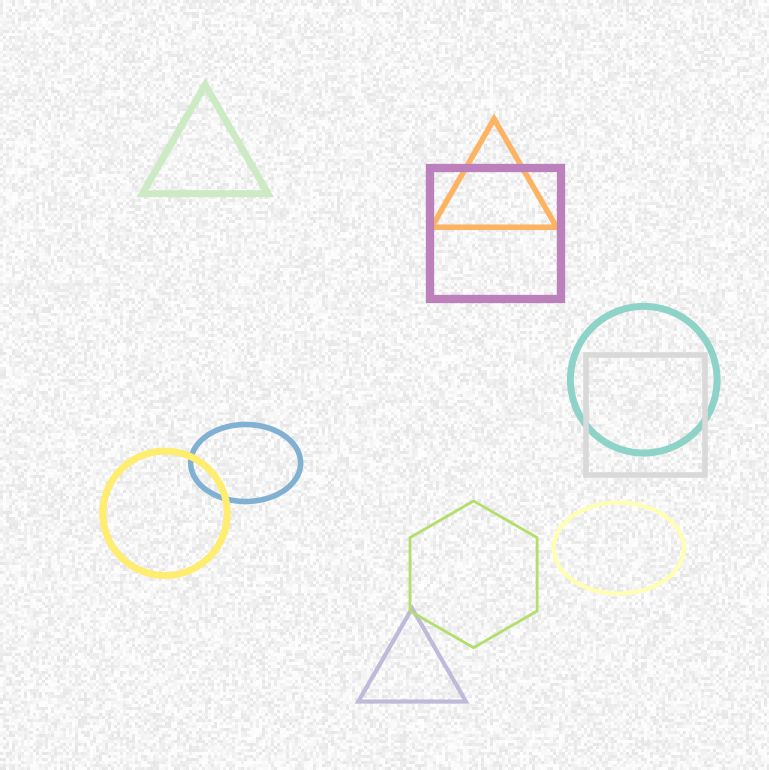[{"shape": "circle", "thickness": 2.5, "radius": 0.48, "center": [0.836, 0.507]}, {"shape": "oval", "thickness": 1.5, "radius": 0.42, "center": [0.803, 0.288]}, {"shape": "triangle", "thickness": 1.5, "radius": 0.4, "center": [0.535, 0.129]}, {"shape": "oval", "thickness": 2, "radius": 0.36, "center": [0.319, 0.399]}, {"shape": "triangle", "thickness": 2, "radius": 0.47, "center": [0.642, 0.752]}, {"shape": "hexagon", "thickness": 1, "radius": 0.48, "center": [0.615, 0.254]}, {"shape": "square", "thickness": 2, "radius": 0.39, "center": [0.838, 0.461]}, {"shape": "square", "thickness": 3, "radius": 0.43, "center": [0.643, 0.696]}, {"shape": "triangle", "thickness": 2.5, "radius": 0.47, "center": [0.266, 0.796]}, {"shape": "circle", "thickness": 2.5, "radius": 0.4, "center": [0.214, 0.333]}]